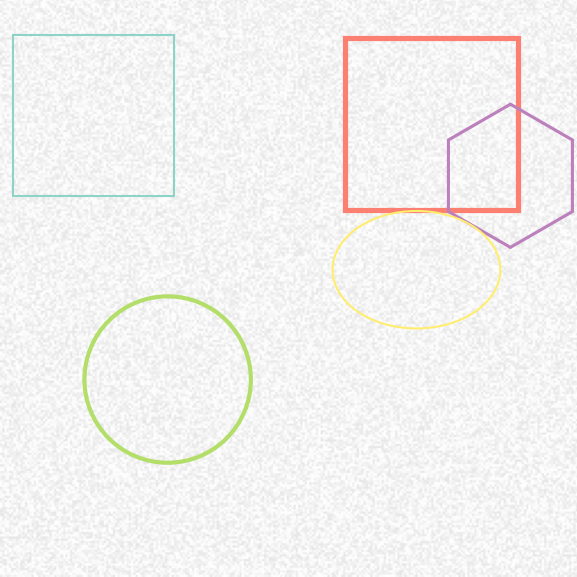[{"shape": "square", "thickness": 1, "radius": 0.7, "center": [0.162, 0.8]}, {"shape": "square", "thickness": 2.5, "radius": 0.75, "center": [0.747, 0.784]}, {"shape": "circle", "thickness": 2, "radius": 0.72, "center": [0.29, 0.342]}, {"shape": "hexagon", "thickness": 1.5, "radius": 0.62, "center": [0.884, 0.695]}, {"shape": "oval", "thickness": 1, "radius": 0.73, "center": [0.721, 0.532]}]